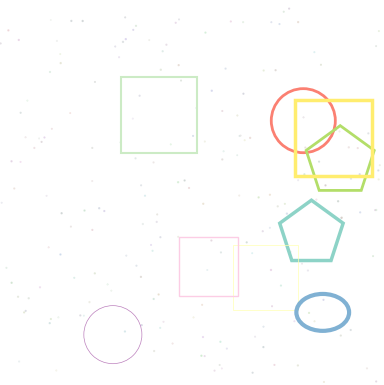[{"shape": "pentagon", "thickness": 2.5, "radius": 0.43, "center": [0.809, 0.393]}, {"shape": "square", "thickness": 0.5, "radius": 0.42, "center": [0.689, 0.28]}, {"shape": "circle", "thickness": 2, "radius": 0.42, "center": [0.788, 0.687]}, {"shape": "oval", "thickness": 3, "radius": 0.34, "center": [0.838, 0.189]}, {"shape": "pentagon", "thickness": 2, "radius": 0.46, "center": [0.884, 0.581]}, {"shape": "square", "thickness": 1, "radius": 0.38, "center": [0.541, 0.308]}, {"shape": "circle", "thickness": 0.5, "radius": 0.38, "center": [0.293, 0.131]}, {"shape": "square", "thickness": 1.5, "radius": 0.49, "center": [0.412, 0.702]}, {"shape": "square", "thickness": 2.5, "radius": 0.49, "center": [0.866, 0.642]}]